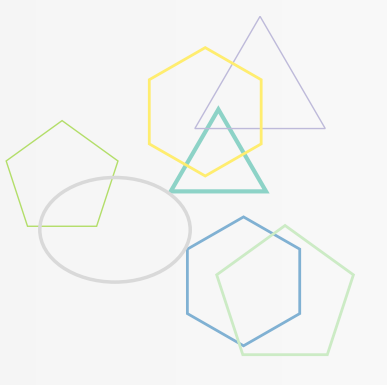[{"shape": "triangle", "thickness": 3, "radius": 0.71, "center": [0.564, 0.574]}, {"shape": "triangle", "thickness": 1, "radius": 0.97, "center": [0.671, 0.763]}, {"shape": "hexagon", "thickness": 2, "radius": 0.84, "center": [0.629, 0.269]}, {"shape": "pentagon", "thickness": 1, "radius": 0.76, "center": [0.16, 0.535]}, {"shape": "oval", "thickness": 2.5, "radius": 0.97, "center": [0.297, 0.403]}, {"shape": "pentagon", "thickness": 2, "radius": 0.93, "center": [0.736, 0.229]}, {"shape": "hexagon", "thickness": 2, "radius": 0.83, "center": [0.53, 0.71]}]